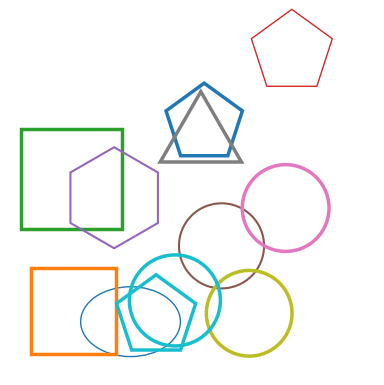[{"shape": "oval", "thickness": 1, "radius": 0.65, "center": [0.339, 0.165]}, {"shape": "pentagon", "thickness": 2.5, "radius": 0.52, "center": [0.53, 0.68]}, {"shape": "square", "thickness": 2.5, "radius": 0.56, "center": [0.191, 0.192]}, {"shape": "square", "thickness": 2.5, "radius": 0.65, "center": [0.186, 0.535]}, {"shape": "pentagon", "thickness": 1, "radius": 0.55, "center": [0.758, 0.865]}, {"shape": "hexagon", "thickness": 1.5, "radius": 0.66, "center": [0.297, 0.486]}, {"shape": "circle", "thickness": 1.5, "radius": 0.55, "center": [0.575, 0.361]}, {"shape": "circle", "thickness": 2.5, "radius": 0.56, "center": [0.742, 0.46]}, {"shape": "triangle", "thickness": 2.5, "radius": 0.61, "center": [0.522, 0.64]}, {"shape": "circle", "thickness": 2.5, "radius": 0.56, "center": [0.647, 0.186]}, {"shape": "circle", "thickness": 2.5, "radius": 0.59, "center": [0.454, 0.22]}, {"shape": "pentagon", "thickness": 2.5, "radius": 0.54, "center": [0.405, 0.178]}]